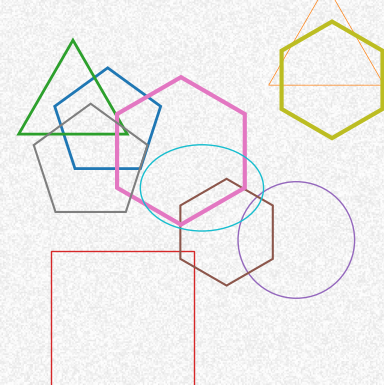[{"shape": "pentagon", "thickness": 2, "radius": 0.72, "center": [0.28, 0.679]}, {"shape": "triangle", "thickness": 0.5, "radius": 0.87, "center": [0.848, 0.865]}, {"shape": "triangle", "thickness": 2, "radius": 0.81, "center": [0.19, 0.733]}, {"shape": "square", "thickness": 1, "radius": 0.93, "center": [0.319, 0.162]}, {"shape": "circle", "thickness": 1, "radius": 0.76, "center": [0.77, 0.377]}, {"shape": "hexagon", "thickness": 1.5, "radius": 0.69, "center": [0.589, 0.397]}, {"shape": "hexagon", "thickness": 3, "radius": 0.96, "center": [0.47, 0.608]}, {"shape": "pentagon", "thickness": 1.5, "radius": 0.78, "center": [0.235, 0.575]}, {"shape": "hexagon", "thickness": 3, "radius": 0.76, "center": [0.862, 0.793]}, {"shape": "oval", "thickness": 1, "radius": 0.8, "center": [0.525, 0.512]}]